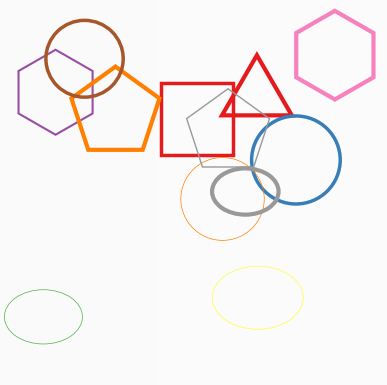[{"shape": "square", "thickness": 2.5, "radius": 0.47, "center": [0.507, 0.691]}, {"shape": "triangle", "thickness": 3, "radius": 0.52, "center": [0.663, 0.752]}, {"shape": "circle", "thickness": 2.5, "radius": 0.57, "center": [0.764, 0.584]}, {"shape": "oval", "thickness": 0.5, "radius": 0.5, "center": [0.112, 0.177]}, {"shape": "hexagon", "thickness": 1.5, "radius": 0.55, "center": [0.143, 0.76]}, {"shape": "pentagon", "thickness": 3, "radius": 0.6, "center": [0.298, 0.708]}, {"shape": "circle", "thickness": 0.5, "radius": 0.54, "center": [0.574, 0.483]}, {"shape": "oval", "thickness": 0.5, "radius": 0.59, "center": [0.665, 0.227]}, {"shape": "circle", "thickness": 2.5, "radius": 0.5, "center": [0.218, 0.847]}, {"shape": "hexagon", "thickness": 3, "radius": 0.58, "center": [0.864, 0.857]}, {"shape": "pentagon", "thickness": 1, "radius": 0.56, "center": [0.589, 0.657]}, {"shape": "oval", "thickness": 3, "radius": 0.43, "center": [0.633, 0.503]}]